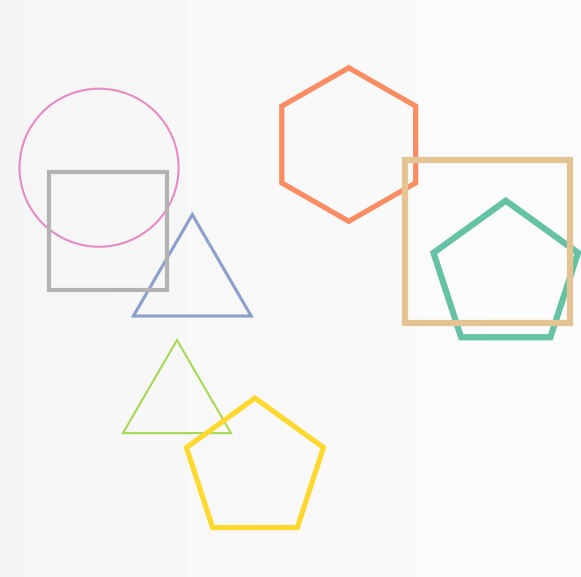[{"shape": "pentagon", "thickness": 3, "radius": 0.65, "center": [0.87, 0.521]}, {"shape": "hexagon", "thickness": 2.5, "radius": 0.66, "center": [0.6, 0.749]}, {"shape": "triangle", "thickness": 1.5, "radius": 0.58, "center": [0.331, 0.51]}, {"shape": "circle", "thickness": 1, "radius": 0.68, "center": [0.17, 0.709]}, {"shape": "triangle", "thickness": 1, "radius": 0.54, "center": [0.304, 0.303]}, {"shape": "pentagon", "thickness": 2.5, "radius": 0.62, "center": [0.439, 0.186]}, {"shape": "square", "thickness": 3, "radius": 0.71, "center": [0.839, 0.581]}, {"shape": "square", "thickness": 2, "radius": 0.51, "center": [0.186, 0.599]}]